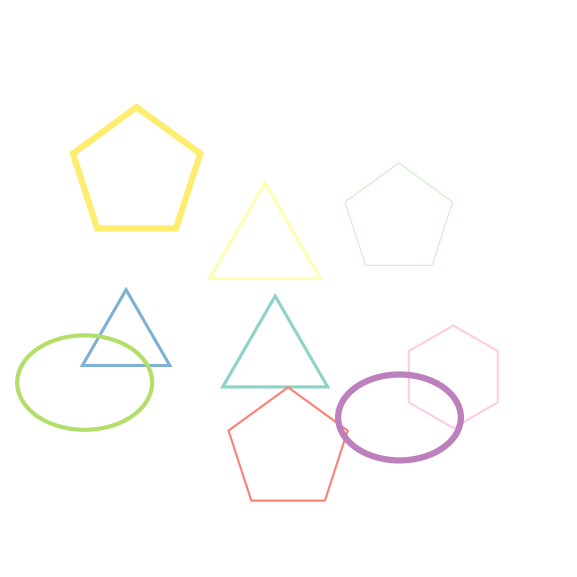[{"shape": "triangle", "thickness": 1.5, "radius": 0.52, "center": [0.477, 0.382]}, {"shape": "triangle", "thickness": 1.5, "radius": 0.55, "center": [0.459, 0.572]}, {"shape": "pentagon", "thickness": 1, "radius": 0.54, "center": [0.499, 0.22]}, {"shape": "triangle", "thickness": 1.5, "radius": 0.44, "center": [0.218, 0.41]}, {"shape": "oval", "thickness": 2, "radius": 0.58, "center": [0.147, 0.337]}, {"shape": "hexagon", "thickness": 1, "radius": 0.44, "center": [0.785, 0.347]}, {"shape": "oval", "thickness": 3, "radius": 0.53, "center": [0.692, 0.276]}, {"shape": "pentagon", "thickness": 0.5, "radius": 0.49, "center": [0.691, 0.619]}, {"shape": "pentagon", "thickness": 3, "radius": 0.58, "center": [0.237, 0.697]}]